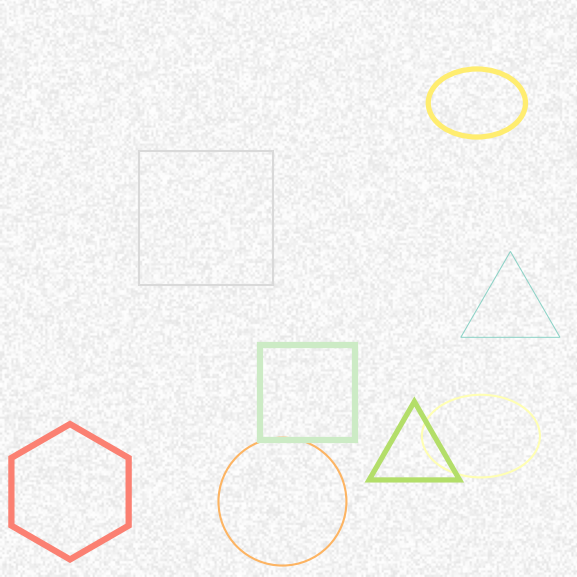[{"shape": "triangle", "thickness": 0.5, "radius": 0.5, "center": [0.884, 0.465]}, {"shape": "oval", "thickness": 1, "radius": 0.51, "center": [0.833, 0.244]}, {"shape": "hexagon", "thickness": 3, "radius": 0.59, "center": [0.121, 0.148]}, {"shape": "circle", "thickness": 1, "radius": 0.55, "center": [0.489, 0.131]}, {"shape": "triangle", "thickness": 2.5, "radius": 0.45, "center": [0.718, 0.213]}, {"shape": "square", "thickness": 1, "radius": 0.58, "center": [0.357, 0.622]}, {"shape": "square", "thickness": 3, "radius": 0.41, "center": [0.533, 0.319]}, {"shape": "oval", "thickness": 2.5, "radius": 0.42, "center": [0.826, 0.821]}]